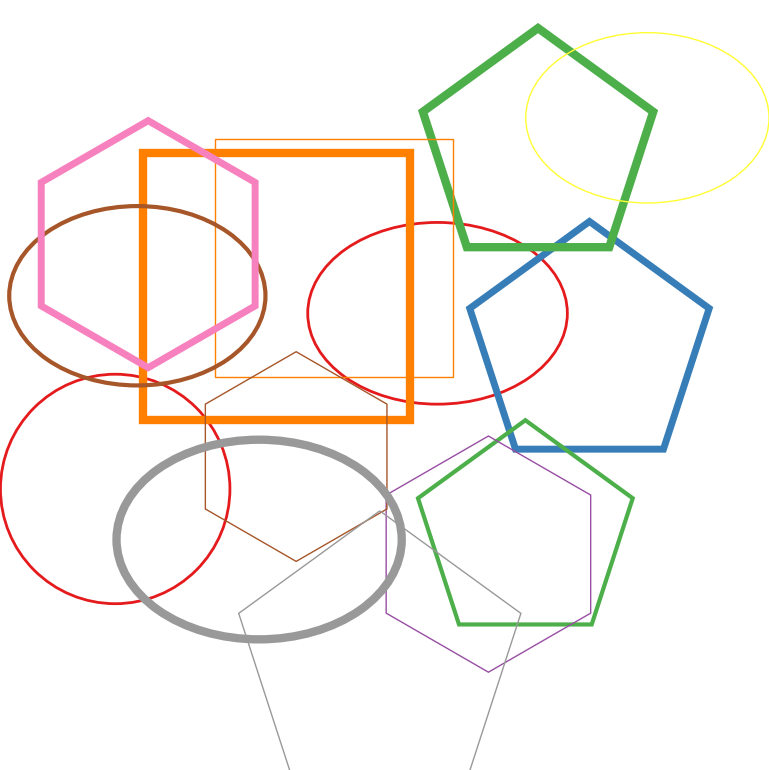[{"shape": "circle", "thickness": 1, "radius": 0.74, "center": [0.15, 0.365]}, {"shape": "oval", "thickness": 1, "radius": 0.84, "center": [0.568, 0.593]}, {"shape": "pentagon", "thickness": 2.5, "radius": 0.82, "center": [0.766, 0.549]}, {"shape": "pentagon", "thickness": 3, "radius": 0.79, "center": [0.699, 0.806]}, {"shape": "pentagon", "thickness": 1.5, "radius": 0.73, "center": [0.682, 0.308]}, {"shape": "hexagon", "thickness": 0.5, "radius": 0.77, "center": [0.634, 0.28]}, {"shape": "square", "thickness": 0.5, "radius": 0.77, "center": [0.434, 0.664]}, {"shape": "square", "thickness": 3, "radius": 0.87, "center": [0.359, 0.628]}, {"shape": "oval", "thickness": 0.5, "radius": 0.79, "center": [0.841, 0.847]}, {"shape": "oval", "thickness": 1.5, "radius": 0.83, "center": [0.178, 0.616]}, {"shape": "hexagon", "thickness": 0.5, "radius": 0.68, "center": [0.385, 0.407]}, {"shape": "hexagon", "thickness": 2.5, "radius": 0.8, "center": [0.192, 0.683]}, {"shape": "pentagon", "thickness": 0.5, "radius": 0.96, "center": [0.493, 0.144]}, {"shape": "oval", "thickness": 3, "radius": 0.93, "center": [0.337, 0.299]}]